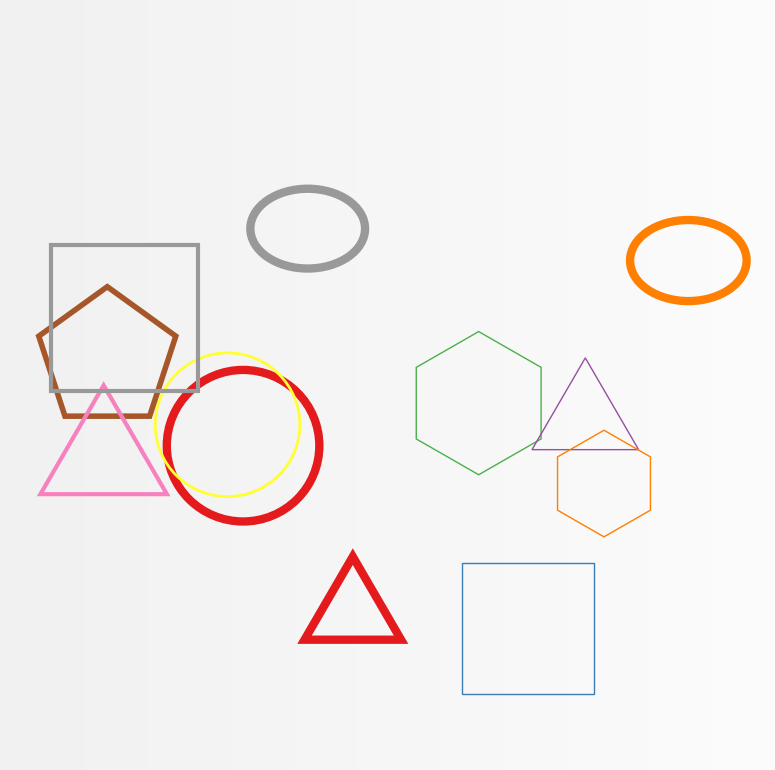[{"shape": "circle", "thickness": 3, "radius": 0.49, "center": [0.314, 0.421]}, {"shape": "triangle", "thickness": 3, "radius": 0.36, "center": [0.455, 0.205]}, {"shape": "square", "thickness": 0.5, "radius": 0.43, "center": [0.681, 0.184]}, {"shape": "hexagon", "thickness": 0.5, "radius": 0.46, "center": [0.618, 0.476]}, {"shape": "triangle", "thickness": 0.5, "radius": 0.4, "center": [0.755, 0.456]}, {"shape": "oval", "thickness": 3, "radius": 0.38, "center": [0.888, 0.662]}, {"shape": "hexagon", "thickness": 0.5, "radius": 0.35, "center": [0.779, 0.372]}, {"shape": "circle", "thickness": 1, "radius": 0.47, "center": [0.294, 0.448]}, {"shape": "pentagon", "thickness": 2, "radius": 0.46, "center": [0.138, 0.535]}, {"shape": "triangle", "thickness": 1.5, "radius": 0.47, "center": [0.134, 0.405]}, {"shape": "oval", "thickness": 3, "radius": 0.37, "center": [0.397, 0.703]}, {"shape": "square", "thickness": 1.5, "radius": 0.48, "center": [0.16, 0.587]}]